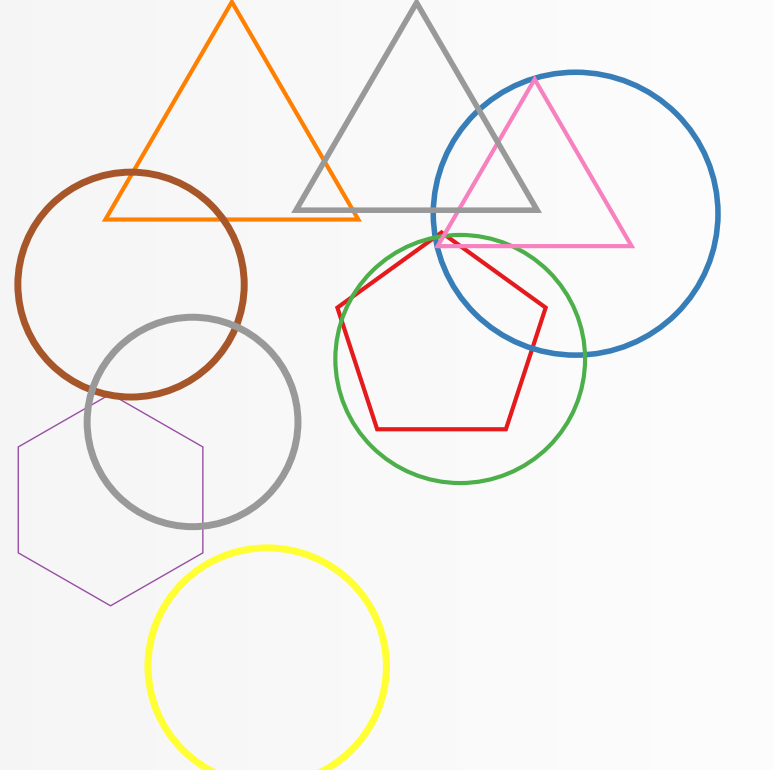[{"shape": "pentagon", "thickness": 1.5, "radius": 0.71, "center": [0.57, 0.557]}, {"shape": "circle", "thickness": 2, "radius": 0.92, "center": [0.743, 0.722]}, {"shape": "circle", "thickness": 1.5, "radius": 0.81, "center": [0.594, 0.534]}, {"shape": "hexagon", "thickness": 0.5, "radius": 0.69, "center": [0.143, 0.351]}, {"shape": "triangle", "thickness": 1.5, "radius": 0.94, "center": [0.299, 0.809]}, {"shape": "circle", "thickness": 2.5, "radius": 0.77, "center": [0.345, 0.135]}, {"shape": "circle", "thickness": 2.5, "radius": 0.73, "center": [0.169, 0.63]}, {"shape": "triangle", "thickness": 1.5, "radius": 0.72, "center": [0.69, 0.753]}, {"shape": "circle", "thickness": 2.5, "radius": 0.68, "center": [0.248, 0.452]}, {"shape": "triangle", "thickness": 2, "radius": 0.9, "center": [0.538, 0.817]}]